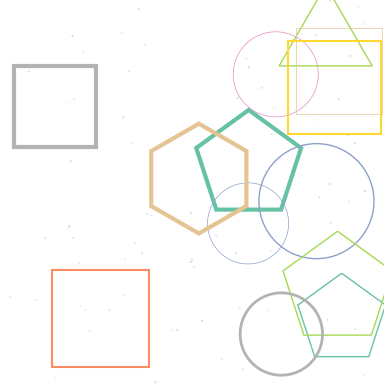[{"shape": "pentagon", "thickness": 3, "radius": 0.72, "center": [0.646, 0.571]}, {"shape": "pentagon", "thickness": 1, "radius": 0.6, "center": [0.888, 0.171]}, {"shape": "square", "thickness": 1.5, "radius": 0.63, "center": [0.261, 0.174]}, {"shape": "circle", "thickness": 1, "radius": 0.75, "center": [0.822, 0.477]}, {"shape": "circle", "thickness": 0.5, "radius": 0.53, "center": [0.644, 0.42]}, {"shape": "circle", "thickness": 0.5, "radius": 0.55, "center": [0.716, 0.807]}, {"shape": "triangle", "thickness": 1, "radius": 0.7, "center": [0.846, 0.899]}, {"shape": "pentagon", "thickness": 1, "radius": 0.75, "center": [0.877, 0.25]}, {"shape": "square", "thickness": 1.5, "radius": 0.6, "center": [0.868, 0.773]}, {"shape": "hexagon", "thickness": 3, "radius": 0.71, "center": [0.516, 0.536]}, {"shape": "square", "thickness": 0.5, "radius": 0.56, "center": [0.88, 0.815]}, {"shape": "square", "thickness": 3, "radius": 0.53, "center": [0.143, 0.723]}, {"shape": "circle", "thickness": 2, "radius": 0.53, "center": [0.731, 0.132]}]